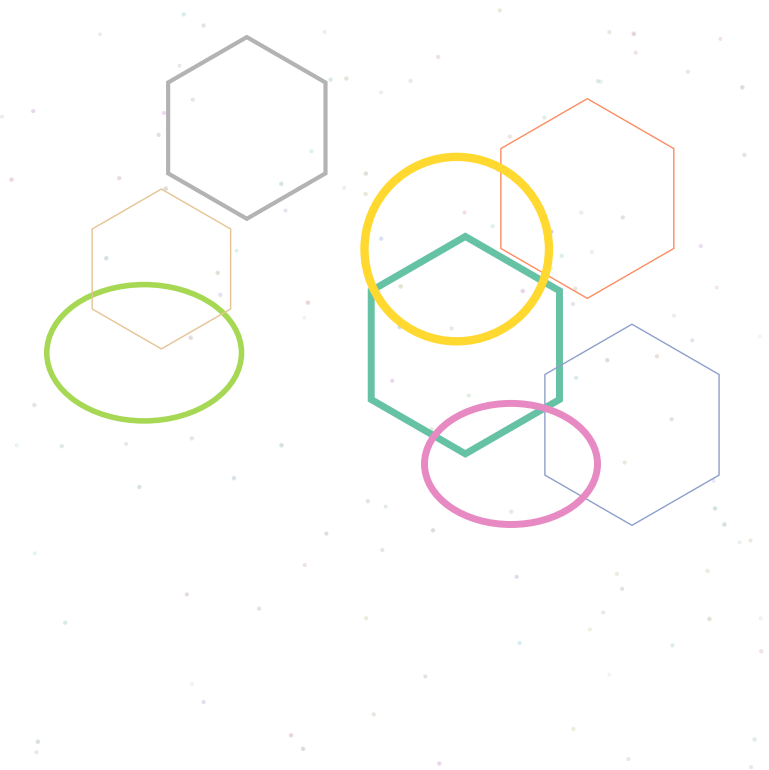[{"shape": "hexagon", "thickness": 2.5, "radius": 0.71, "center": [0.604, 0.552]}, {"shape": "hexagon", "thickness": 0.5, "radius": 0.65, "center": [0.763, 0.742]}, {"shape": "hexagon", "thickness": 0.5, "radius": 0.65, "center": [0.821, 0.448]}, {"shape": "oval", "thickness": 2.5, "radius": 0.56, "center": [0.664, 0.397]}, {"shape": "oval", "thickness": 2, "radius": 0.63, "center": [0.187, 0.542]}, {"shape": "circle", "thickness": 3, "radius": 0.6, "center": [0.593, 0.676]}, {"shape": "hexagon", "thickness": 0.5, "radius": 0.52, "center": [0.21, 0.651]}, {"shape": "hexagon", "thickness": 1.5, "radius": 0.59, "center": [0.321, 0.834]}]